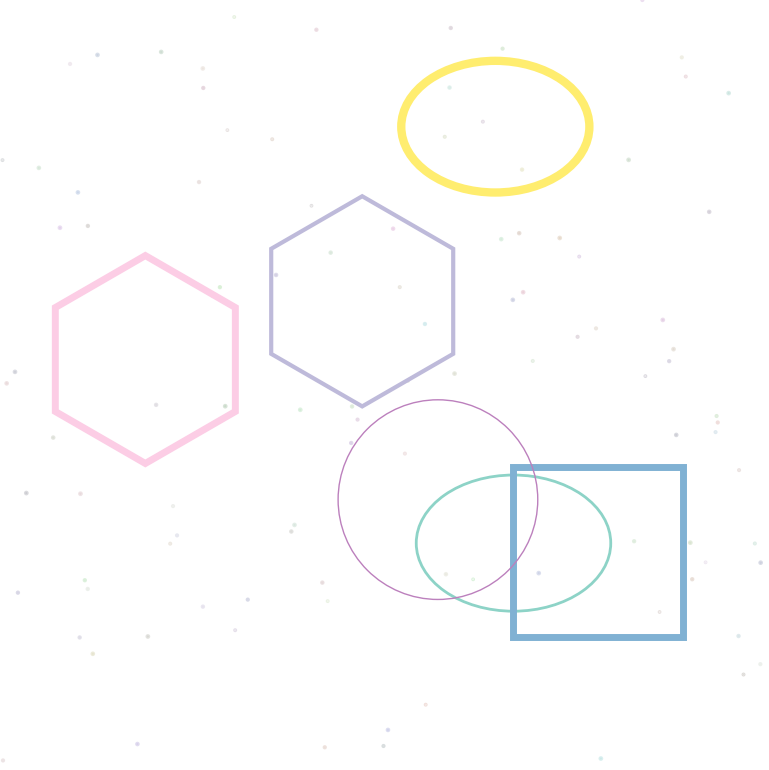[{"shape": "oval", "thickness": 1, "radius": 0.63, "center": [0.667, 0.295]}, {"shape": "hexagon", "thickness": 1.5, "radius": 0.68, "center": [0.47, 0.609]}, {"shape": "square", "thickness": 2.5, "radius": 0.55, "center": [0.777, 0.283]}, {"shape": "hexagon", "thickness": 2.5, "radius": 0.67, "center": [0.189, 0.533]}, {"shape": "circle", "thickness": 0.5, "radius": 0.65, "center": [0.569, 0.351]}, {"shape": "oval", "thickness": 3, "radius": 0.61, "center": [0.643, 0.835]}]